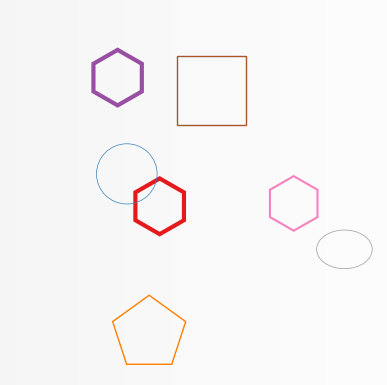[{"shape": "hexagon", "thickness": 3, "radius": 0.36, "center": [0.412, 0.464]}, {"shape": "circle", "thickness": 0.5, "radius": 0.39, "center": [0.327, 0.548]}, {"shape": "hexagon", "thickness": 3, "radius": 0.36, "center": [0.304, 0.798]}, {"shape": "pentagon", "thickness": 1, "radius": 0.5, "center": [0.385, 0.134]}, {"shape": "square", "thickness": 1, "radius": 0.45, "center": [0.547, 0.765]}, {"shape": "hexagon", "thickness": 1.5, "radius": 0.35, "center": [0.758, 0.472]}, {"shape": "oval", "thickness": 0.5, "radius": 0.36, "center": [0.889, 0.352]}]